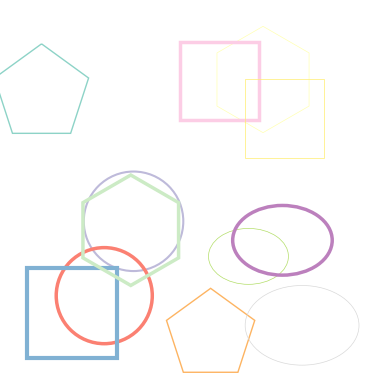[{"shape": "pentagon", "thickness": 1, "radius": 0.64, "center": [0.108, 0.758]}, {"shape": "hexagon", "thickness": 0.5, "radius": 0.69, "center": [0.683, 0.794]}, {"shape": "circle", "thickness": 1.5, "radius": 0.65, "center": [0.347, 0.425]}, {"shape": "circle", "thickness": 2.5, "radius": 0.62, "center": [0.271, 0.232]}, {"shape": "square", "thickness": 3, "radius": 0.59, "center": [0.186, 0.188]}, {"shape": "pentagon", "thickness": 1, "radius": 0.6, "center": [0.547, 0.131]}, {"shape": "oval", "thickness": 0.5, "radius": 0.52, "center": [0.645, 0.334]}, {"shape": "square", "thickness": 2.5, "radius": 0.51, "center": [0.571, 0.79]}, {"shape": "oval", "thickness": 0.5, "radius": 0.74, "center": [0.785, 0.155]}, {"shape": "oval", "thickness": 2.5, "radius": 0.65, "center": [0.734, 0.376]}, {"shape": "hexagon", "thickness": 2.5, "radius": 0.72, "center": [0.34, 0.402]}, {"shape": "square", "thickness": 0.5, "radius": 0.51, "center": [0.738, 0.691]}]